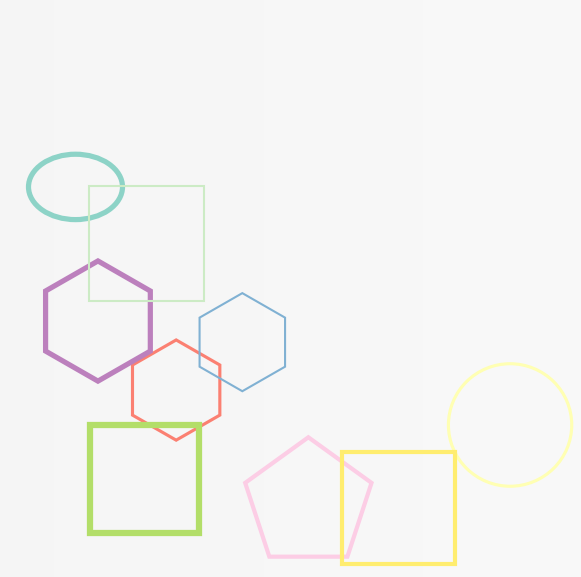[{"shape": "oval", "thickness": 2.5, "radius": 0.4, "center": [0.13, 0.675]}, {"shape": "circle", "thickness": 1.5, "radius": 0.53, "center": [0.878, 0.263]}, {"shape": "hexagon", "thickness": 1.5, "radius": 0.43, "center": [0.303, 0.324]}, {"shape": "hexagon", "thickness": 1, "radius": 0.42, "center": [0.417, 0.407]}, {"shape": "square", "thickness": 3, "radius": 0.47, "center": [0.248, 0.17]}, {"shape": "pentagon", "thickness": 2, "radius": 0.57, "center": [0.531, 0.128]}, {"shape": "hexagon", "thickness": 2.5, "radius": 0.52, "center": [0.169, 0.443]}, {"shape": "square", "thickness": 1, "radius": 0.5, "center": [0.251, 0.578]}, {"shape": "square", "thickness": 2, "radius": 0.49, "center": [0.685, 0.12]}]